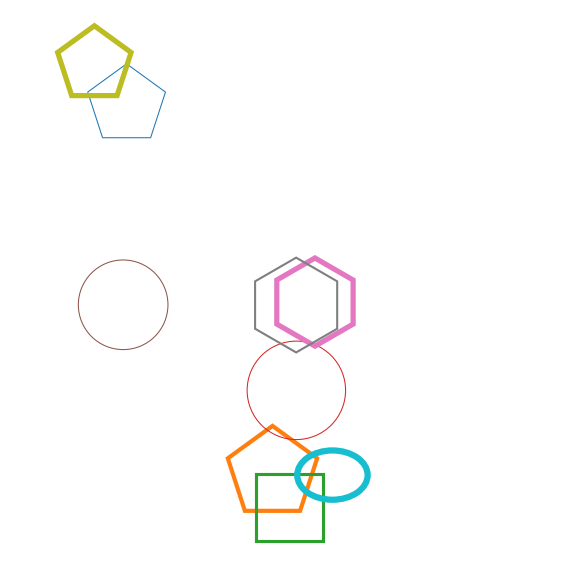[{"shape": "pentagon", "thickness": 0.5, "radius": 0.35, "center": [0.219, 0.818]}, {"shape": "pentagon", "thickness": 2, "radius": 0.41, "center": [0.472, 0.18]}, {"shape": "square", "thickness": 1.5, "radius": 0.29, "center": [0.501, 0.121]}, {"shape": "circle", "thickness": 0.5, "radius": 0.43, "center": [0.513, 0.323]}, {"shape": "circle", "thickness": 0.5, "radius": 0.39, "center": [0.213, 0.471]}, {"shape": "hexagon", "thickness": 2.5, "radius": 0.38, "center": [0.545, 0.476]}, {"shape": "hexagon", "thickness": 1, "radius": 0.41, "center": [0.513, 0.471]}, {"shape": "pentagon", "thickness": 2.5, "radius": 0.33, "center": [0.163, 0.888]}, {"shape": "oval", "thickness": 3, "radius": 0.3, "center": [0.576, 0.176]}]